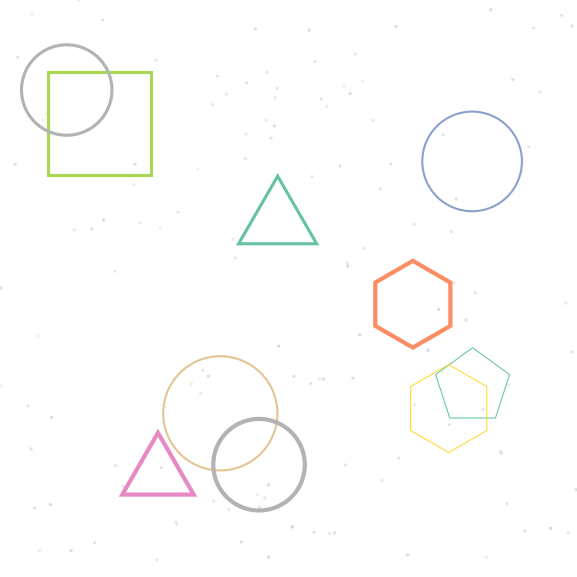[{"shape": "pentagon", "thickness": 0.5, "radius": 0.34, "center": [0.818, 0.33]}, {"shape": "triangle", "thickness": 1.5, "radius": 0.39, "center": [0.481, 0.616]}, {"shape": "hexagon", "thickness": 2, "radius": 0.38, "center": [0.715, 0.472]}, {"shape": "circle", "thickness": 1, "radius": 0.43, "center": [0.818, 0.72]}, {"shape": "triangle", "thickness": 2, "radius": 0.36, "center": [0.274, 0.178]}, {"shape": "square", "thickness": 1.5, "radius": 0.45, "center": [0.172, 0.786]}, {"shape": "hexagon", "thickness": 0.5, "radius": 0.38, "center": [0.777, 0.292]}, {"shape": "circle", "thickness": 1, "radius": 0.49, "center": [0.381, 0.283]}, {"shape": "circle", "thickness": 2, "radius": 0.4, "center": [0.449, 0.194]}, {"shape": "circle", "thickness": 1.5, "radius": 0.39, "center": [0.116, 0.843]}]